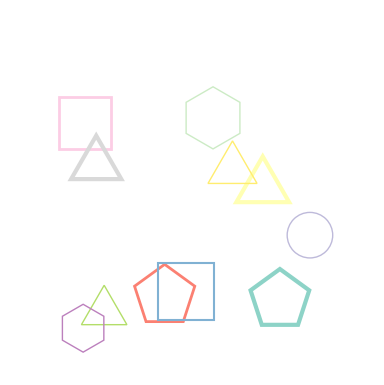[{"shape": "pentagon", "thickness": 3, "radius": 0.4, "center": [0.727, 0.221]}, {"shape": "triangle", "thickness": 3, "radius": 0.4, "center": [0.682, 0.514]}, {"shape": "circle", "thickness": 1, "radius": 0.3, "center": [0.805, 0.389]}, {"shape": "pentagon", "thickness": 2, "radius": 0.41, "center": [0.428, 0.231]}, {"shape": "square", "thickness": 1.5, "radius": 0.37, "center": [0.483, 0.243]}, {"shape": "triangle", "thickness": 1, "radius": 0.34, "center": [0.271, 0.191]}, {"shape": "square", "thickness": 2, "radius": 0.33, "center": [0.221, 0.681]}, {"shape": "triangle", "thickness": 3, "radius": 0.38, "center": [0.25, 0.572]}, {"shape": "hexagon", "thickness": 1, "radius": 0.31, "center": [0.216, 0.147]}, {"shape": "hexagon", "thickness": 1, "radius": 0.4, "center": [0.553, 0.694]}, {"shape": "triangle", "thickness": 1, "radius": 0.37, "center": [0.604, 0.56]}]